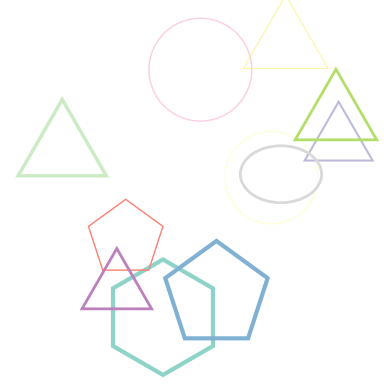[{"shape": "hexagon", "thickness": 3, "radius": 0.75, "center": [0.423, 0.176]}, {"shape": "circle", "thickness": 0.5, "radius": 0.6, "center": [0.705, 0.538]}, {"shape": "triangle", "thickness": 1.5, "radius": 0.51, "center": [0.88, 0.634]}, {"shape": "pentagon", "thickness": 1, "radius": 0.51, "center": [0.327, 0.381]}, {"shape": "pentagon", "thickness": 3, "radius": 0.7, "center": [0.562, 0.234]}, {"shape": "triangle", "thickness": 2, "radius": 0.61, "center": [0.873, 0.698]}, {"shape": "circle", "thickness": 1, "radius": 0.67, "center": [0.52, 0.819]}, {"shape": "oval", "thickness": 2, "radius": 0.53, "center": [0.73, 0.547]}, {"shape": "triangle", "thickness": 2, "radius": 0.52, "center": [0.303, 0.25]}, {"shape": "triangle", "thickness": 2.5, "radius": 0.66, "center": [0.162, 0.609]}, {"shape": "triangle", "thickness": 0.5, "radius": 0.63, "center": [0.742, 0.886]}]